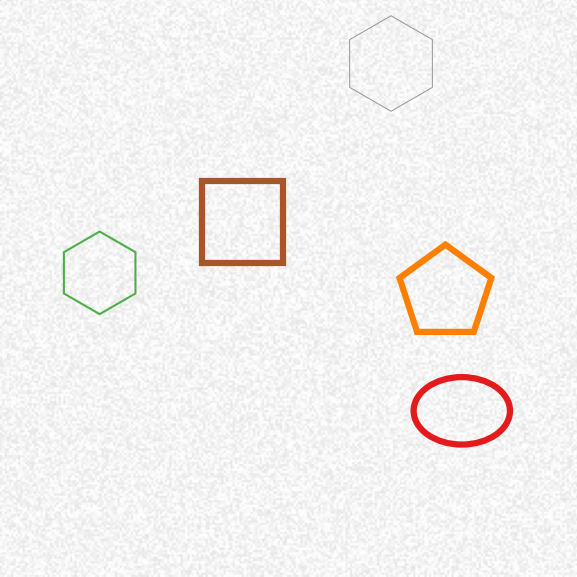[{"shape": "oval", "thickness": 3, "radius": 0.42, "center": [0.8, 0.288]}, {"shape": "hexagon", "thickness": 1, "radius": 0.36, "center": [0.173, 0.527]}, {"shape": "pentagon", "thickness": 3, "radius": 0.42, "center": [0.771, 0.492]}, {"shape": "square", "thickness": 3, "radius": 0.35, "center": [0.42, 0.615]}, {"shape": "hexagon", "thickness": 0.5, "radius": 0.41, "center": [0.677, 0.889]}]